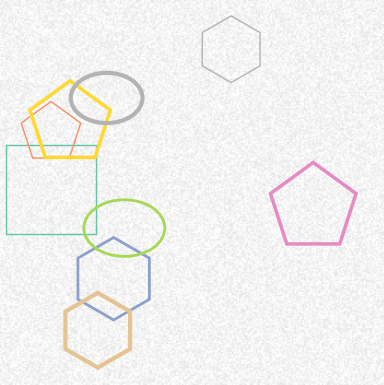[{"shape": "square", "thickness": 1, "radius": 0.58, "center": [0.132, 0.508]}, {"shape": "pentagon", "thickness": 1, "radius": 0.41, "center": [0.132, 0.655]}, {"shape": "hexagon", "thickness": 2, "radius": 0.54, "center": [0.295, 0.276]}, {"shape": "pentagon", "thickness": 2.5, "radius": 0.58, "center": [0.814, 0.461]}, {"shape": "oval", "thickness": 2, "radius": 0.53, "center": [0.323, 0.408]}, {"shape": "pentagon", "thickness": 2.5, "radius": 0.55, "center": [0.182, 0.68]}, {"shape": "hexagon", "thickness": 3, "radius": 0.49, "center": [0.254, 0.142]}, {"shape": "oval", "thickness": 3, "radius": 0.47, "center": [0.277, 0.746]}, {"shape": "hexagon", "thickness": 1, "radius": 0.43, "center": [0.6, 0.872]}]